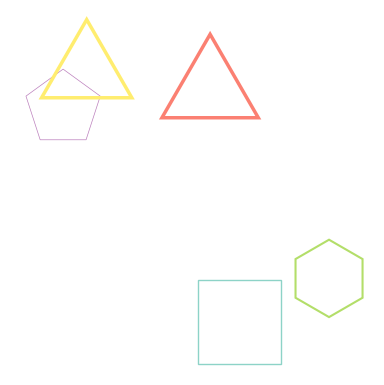[{"shape": "square", "thickness": 1, "radius": 0.54, "center": [0.622, 0.164]}, {"shape": "triangle", "thickness": 2.5, "radius": 0.72, "center": [0.546, 0.766]}, {"shape": "hexagon", "thickness": 1.5, "radius": 0.5, "center": [0.855, 0.277]}, {"shape": "pentagon", "thickness": 0.5, "radius": 0.51, "center": [0.164, 0.719]}, {"shape": "triangle", "thickness": 2.5, "radius": 0.68, "center": [0.225, 0.814]}]